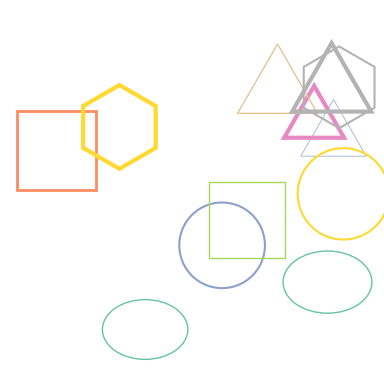[{"shape": "oval", "thickness": 1, "radius": 0.58, "center": [0.851, 0.267]}, {"shape": "oval", "thickness": 1, "radius": 0.55, "center": [0.377, 0.144]}, {"shape": "square", "thickness": 2, "radius": 0.52, "center": [0.147, 0.609]}, {"shape": "circle", "thickness": 1.5, "radius": 0.56, "center": [0.577, 0.363]}, {"shape": "triangle", "thickness": 0.5, "radius": 0.49, "center": [0.866, 0.643]}, {"shape": "triangle", "thickness": 3, "radius": 0.45, "center": [0.816, 0.687]}, {"shape": "square", "thickness": 1, "radius": 0.49, "center": [0.642, 0.429]}, {"shape": "hexagon", "thickness": 3, "radius": 0.54, "center": [0.31, 0.67]}, {"shape": "circle", "thickness": 1.5, "radius": 0.59, "center": [0.892, 0.497]}, {"shape": "triangle", "thickness": 1, "radius": 0.6, "center": [0.721, 0.766]}, {"shape": "hexagon", "thickness": 1.5, "radius": 0.53, "center": [0.881, 0.773]}, {"shape": "triangle", "thickness": 3, "radius": 0.59, "center": [0.861, 0.769]}]